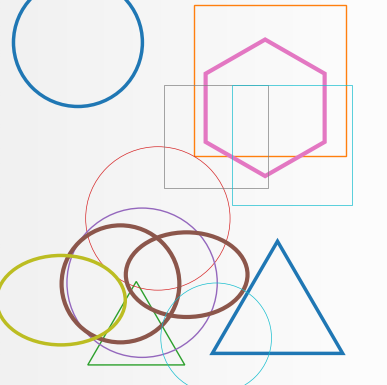[{"shape": "circle", "thickness": 2.5, "radius": 0.83, "center": [0.201, 0.89]}, {"shape": "triangle", "thickness": 2.5, "radius": 0.97, "center": [0.716, 0.179]}, {"shape": "square", "thickness": 1, "radius": 0.98, "center": [0.697, 0.791]}, {"shape": "triangle", "thickness": 1, "radius": 0.72, "center": [0.352, 0.124]}, {"shape": "circle", "thickness": 0.5, "radius": 0.93, "center": [0.407, 0.433]}, {"shape": "circle", "thickness": 1, "radius": 0.97, "center": [0.367, 0.266]}, {"shape": "oval", "thickness": 3, "radius": 0.79, "center": [0.482, 0.287]}, {"shape": "circle", "thickness": 3, "radius": 0.76, "center": [0.311, 0.263]}, {"shape": "hexagon", "thickness": 3, "radius": 0.89, "center": [0.684, 0.72]}, {"shape": "square", "thickness": 0.5, "radius": 0.67, "center": [0.559, 0.645]}, {"shape": "oval", "thickness": 2.5, "radius": 0.83, "center": [0.157, 0.22]}, {"shape": "circle", "thickness": 0.5, "radius": 0.71, "center": [0.558, 0.122]}, {"shape": "square", "thickness": 0.5, "radius": 0.77, "center": [0.753, 0.623]}]